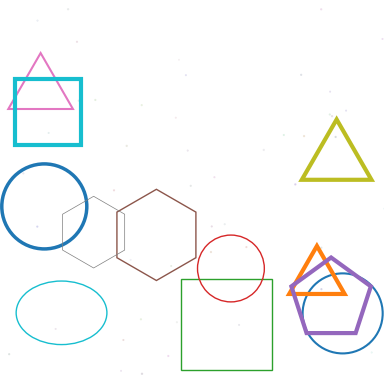[{"shape": "circle", "thickness": 2.5, "radius": 0.55, "center": [0.115, 0.464]}, {"shape": "circle", "thickness": 1.5, "radius": 0.52, "center": [0.89, 0.186]}, {"shape": "triangle", "thickness": 3, "radius": 0.42, "center": [0.823, 0.278]}, {"shape": "square", "thickness": 1, "radius": 0.59, "center": [0.588, 0.157]}, {"shape": "circle", "thickness": 1, "radius": 0.43, "center": [0.6, 0.303]}, {"shape": "pentagon", "thickness": 3, "radius": 0.54, "center": [0.86, 0.223]}, {"shape": "hexagon", "thickness": 1, "radius": 0.59, "center": [0.406, 0.39]}, {"shape": "triangle", "thickness": 1.5, "radius": 0.48, "center": [0.106, 0.765]}, {"shape": "hexagon", "thickness": 0.5, "radius": 0.47, "center": [0.243, 0.397]}, {"shape": "triangle", "thickness": 3, "radius": 0.52, "center": [0.874, 0.585]}, {"shape": "square", "thickness": 3, "radius": 0.43, "center": [0.126, 0.708]}, {"shape": "oval", "thickness": 1, "radius": 0.59, "center": [0.16, 0.188]}]